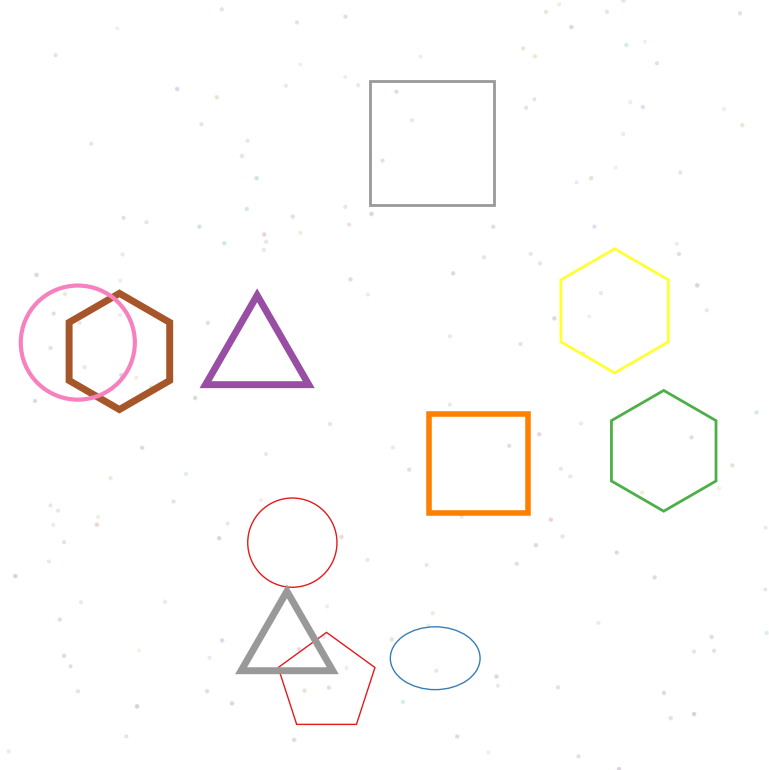[{"shape": "pentagon", "thickness": 0.5, "radius": 0.33, "center": [0.424, 0.113]}, {"shape": "circle", "thickness": 0.5, "radius": 0.29, "center": [0.38, 0.295]}, {"shape": "oval", "thickness": 0.5, "radius": 0.29, "center": [0.565, 0.145]}, {"shape": "hexagon", "thickness": 1, "radius": 0.39, "center": [0.862, 0.415]}, {"shape": "triangle", "thickness": 2.5, "radius": 0.39, "center": [0.334, 0.539]}, {"shape": "square", "thickness": 2, "radius": 0.32, "center": [0.622, 0.398]}, {"shape": "hexagon", "thickness": 1, "radius": 0.4, "center": [0.798, 0.596]}, {"shape": "hexagon", "thickness": 2.5, "radius": 0.38, "center": [0.155, 0.544]}, {"shape": "circle", "thickness": 1.5, "radius": 0.37, "center": [0.101, 0.555]}, {"shape": "square", "thickness": 1, "radius": 0.4, "center": [0.561, 0.814]}, {"shape": "triangle", "thickness": 2.5, "radius": 0.34, "center": [0.373, 0.163]}]